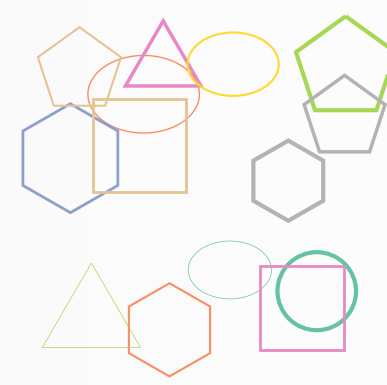[{"shape": "oval", "thickness": 0.5, "radius": 0.54, "center": [0.593, 0.299]}, {"shape": "circle", "thickness": 3, "radius": 0.51, "center": [0.817, 0.244]}, {"shape": "oval", "thickness": 1, "radius": 0.72, "center": [0.371, 0.755]}, {"shape": "hexagon", "thickness": 1.5, "radius": 0.61, "center": [0.437, 0.143]}, {"shape": "hexagon", "thickness": 2, "radius": 0.71, "center": [0.182, 0.589]}, {"shape": "square", "thickness": 2, "radius": 0.54, "center": [0.779, 0.199]}, {"shape": "triangle", "thickness": 2.5, "radius": 0.56, "center": [0.421, 0.833]}, {"shape": "triangle", "thickness": 0.5, "radius": 0.73, "center": [0.236, 0.17]}, {"shape": "pentagon", "thickness": 3, "radius": 0.67, "center": [0.892, 0.823]}, {"shape": "oval", "thickness": 1.5, "radius": 0.59, "center": [0.602, 0.833]}, {"shape": "pentagon", "thickness": 1.5, "radius": 0.56, "center": [0.205, 0.817]}, {"shape": "square", "thickness": 2, "radius": 0.6, "center": [0.36, 0.622]}, {"shape": "hexagon", "thickness": 3, "radius": 0.52, "center": [0.744, 0.531]}, {"shape": "pentagon", "thickness": 2.5, "radius": 0.55, "center": [0.889, 0.694]}]